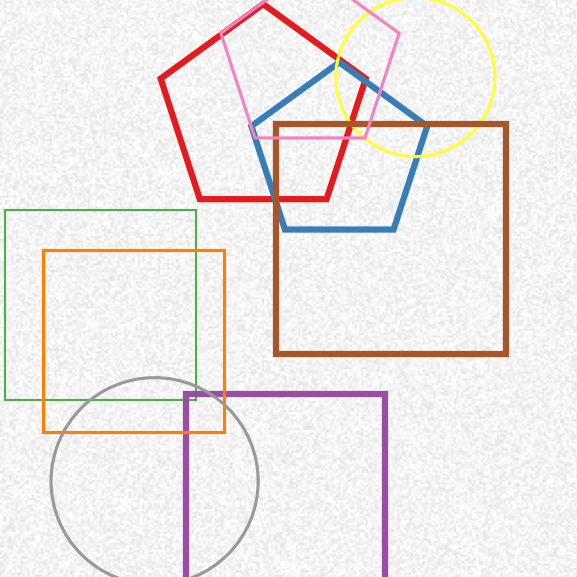[{"shape": "pentagon", "thickness": 3, "radius": 0.93, "center": [0.456, 0.805]}, {"shape": "pentagon", "thickness": 3, "radius": 0.8, "center": [0.588, 0.731]}, {"shape": "square", "thickness": 1, "radius": 0.83, "center": [0.173, 0.471]}, {"shape": "square", "thickness": 3, "radius": 0.86, "center": [0.494, 0.145]}, {"shape": "square", "thickness": 1.5, "radius": 0.79, "center": [0.231, 0.408]}, {"shape": "circle", "thickness": 1.5, "radius": 0.69, "center": [0.719, 0.866]}, {"shape": "square", "thickness": 3, "radius": 0.99, "center": [0.677, 0.585]}, {"shape": "pentagon", "thickness": 1.5, "radius": 0.81, "center": [0.537, 0.891]}, {"shape": "circle", "thickness": 1.5, "radius": 0.9, "center": [0.268, 0.166]}]